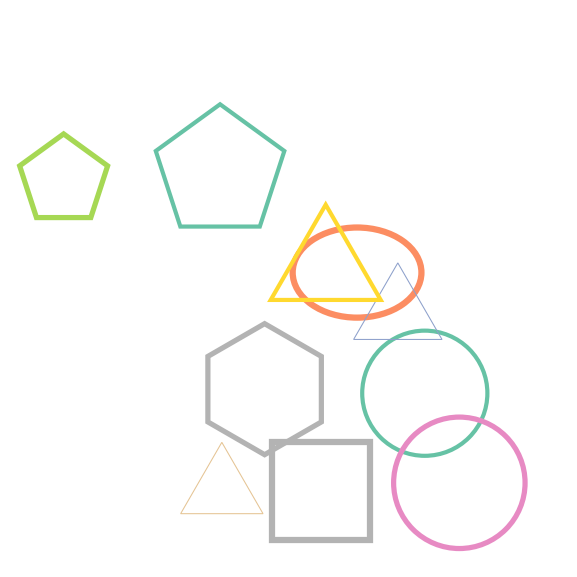[{"shape": "pentagon", "thickness": 2, "radius": 0.59, "center": [0.381, 0.702]}, {"shape": "circle", "thickness": 2, "radius": 0.54, "center": [0.736, 0.318]}, {"shape": "oval", "thickness": 3, "radius": 0.56, "center": [0.618, 0.527]}, {"shape": "triangle", "thickness": 0.5, "radius": 0.44, "center": [0.689, 0.456]}, {"shape": "circle", "thickness": 2.5, "radius": 0.57, "center": [0.795, 0.163]}, {"shape": "pentagon", "thickness": 2.5, "radius": 0.4, "center": [0.11, 0.687]}, {"shape": "triangle", "thickness": 2, "radius": 0.55, "center": [0.564, 0.535]}, {"shape": "triangle", "thickness": 0.5, "radius": 0.41, "center": [0.384, 0.151]}, {"shape": "hexagon", "thickness": 2.5, "radius": 0.57, "center": [0.458, 0.325]}, {"shape": "square", "thickness": 3, "radius": 0.43, "center": [0.556, 0.149]}]